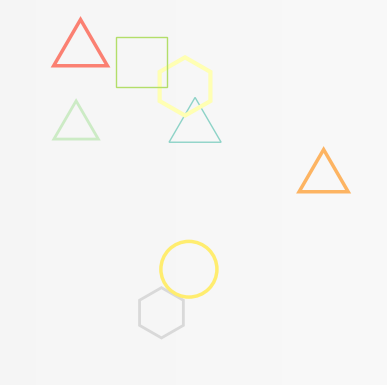[{"shape": "triangle", "thickness": 1, "radius": 0.39, "center": [0.503, 0.669]}, {"shape": "hexagon", "thickness": 3, "radius": 0.38, "center": [0.477, 0.775]}, {"shape": "triangle", "thickness": 2.5, "radius": 0.4, "center": [0.208, 0.869]}, {"shape": "triangle", "thickness": 2.5, "radius": 0.37, "center": [0.835, 0.538]}, {"shape": "square", "thickness": 1, "radius": 0.32, "center": [0.365, 0.839]}, {"shape": "hexagon", "thickness": 2, "radius": 0.33, "center": [0.417, 0.188]}, {"shape": "triangle", "thickness": 2, "radius": 0.33, "center": [0.196, 0.672]}, {"shape": "circle", "thickness": 2.5, "radius": 0.36, "center": [0.487, 0.301]}]